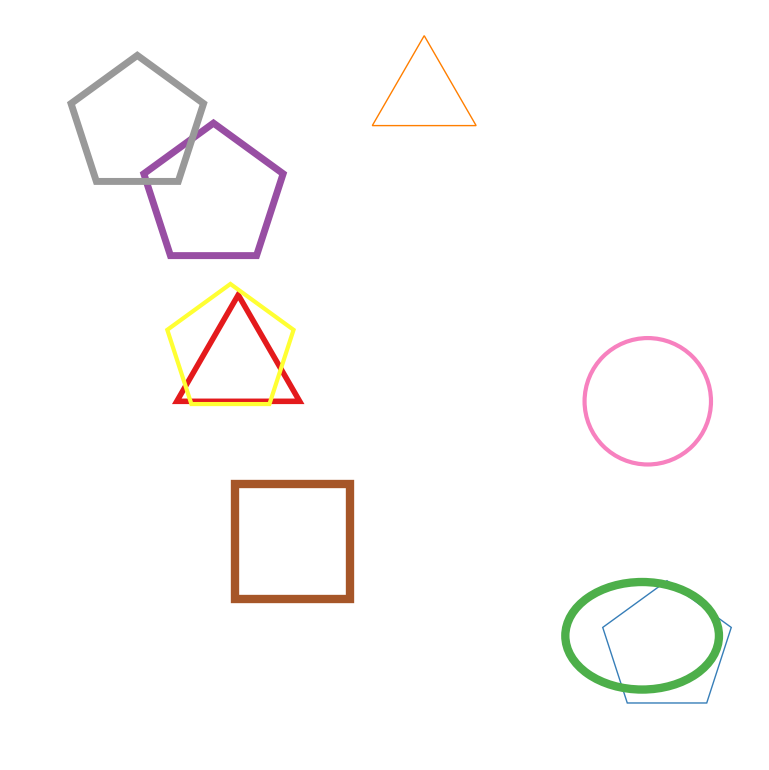[{"shape": "triangle", "thickness": 2, "radius": 0.46, "center": [0.309, 0.525]}, {"shape": "pentagon", "thickness": 0.5, "radius": 0.44, "center": [0.866, 0.158]}, {"shape": "oval", "thickness": 3, "radius": 0.5, "center": [0.834, 0.174]}, {"shape": "pentagon", "thickness": 2.5, "radius": 0.48, "center": [0.277, 0.745]}, {"shape": "triangle", "thickness": 0.5, "radius": 0.39, "center": [0.551, 0.876]}, {"shape": "pentagon", "thickness": 1.5, "radius": 0.43, "center": [0.299, 0.545]}, {"shape": "square", "thickness": 3, "radius": 0.37, "center": [0.38, 0.296]}, {"shape": "circle", "thickness": 1.5, "radius": 0.41, "center": [0.841, 0.479]}, {"shape": "pentagon", "thickness": 2.5, "radius": 0.45, "center": [0.178, 0.838]}]